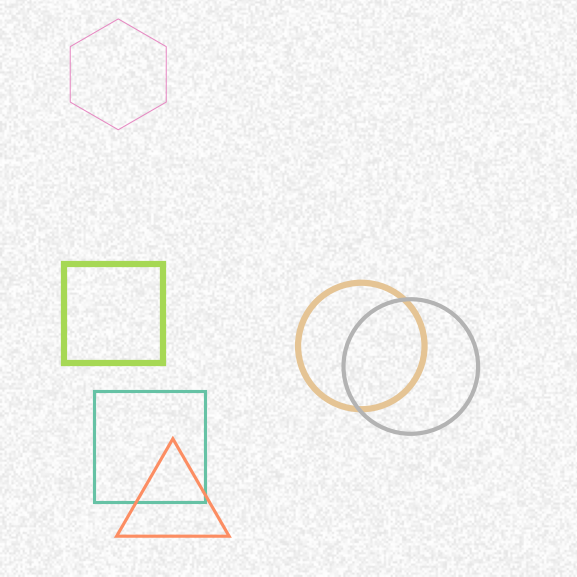[{"shape": "square", "thickness": 1.5, "radius": 0.48, "center": [0.259, 0.225]}, {"shape": "triangle", "thickness": 1.5, "radius": 0.56, "center": [0.299, 0.127]}, {"shape": "hexagon", "thickness": 0.5, "radius": 0.48, "center": [0.205, 0.87]}, {"shape": "square", "thickness": 3, "radius": 0.43, "center": [0.196, 0.457]}, {"shape": "circle", "thickness": 3, "radius": 0.55, "center": [0.626, 0.4]}, {"shape": "circle", "thickness": 2, "radius": 0.58, "center": [0.711, 0.364]}]